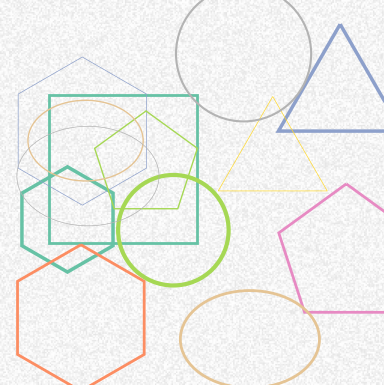[{"shape": "square", "thickness": 2, "radius": 0.96, "center": [0.319, 0.562]}, {"shape": "hexagon", "thickness": 2.5, "radius": 0.68, "center": [0.175, 0.43]}, {"shape": "hexagon", "thickness": 2, "radius": 0.95, "center": [0.21, 0.174]}, {"shape": "triangle", "thickness": 2.5, "radius": 0.93, "center": [0.883, 0.752]}, {"shape": "hexagon", "thickness": 0.5, "radius": 0.96, "center": [0.214, 0.659]}, {"shape": "pentagon", "thickness": 2, "radius": 0.92, "center": [0.899, 0.338]}, {"shape": "pentagon", "thickness": 1, "radius": 0.7, "center": [0.379, 0.571]}, {"shape": "circle", "thickness": 3, "radius": 0.72, "center": [0.45, 0.402]}, {"shape": "triangle", "thickness": 0.5, "radius": 0.82, "center": [0.708, 0.586]}, {"shape": "oval", "thickness": 1, "radius": 0.75, "center": [0.222, 0.635]}, {"shape": "oval", "thickness": 2, "radius": 0.9, "center": [0.649, 0.119]}, {"shape": "circle", "thickness": 1.5, "radius": 0.88, "center": [0.633, 0.86]}, {"shape": "oval", "thickness": 0.5, "radius": 0.92, "center": [0.228, 0.543]}]